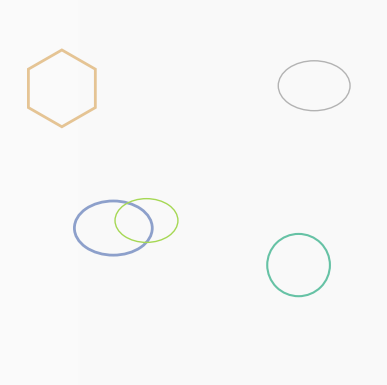[{"shape": "circle", "thickness": 1.5, "radius": 0.4, "center": [0.771, 0.312]}, {"shape": "oval", "thickness": 2, "radius": 0.5, "center": [0.292, 0.408]}, {"shape": "oval", "thickness": 1, "radius": 0.41, "center": [0.378, 0.427]}, {"shape": "hexagon", "thickness": 2, "radius": 0.5, "center": [0.16, 0.77]}, {"shape": "oval", "thickness": 1, "radius": 0.46, "center": [0.811, 0.777]}]